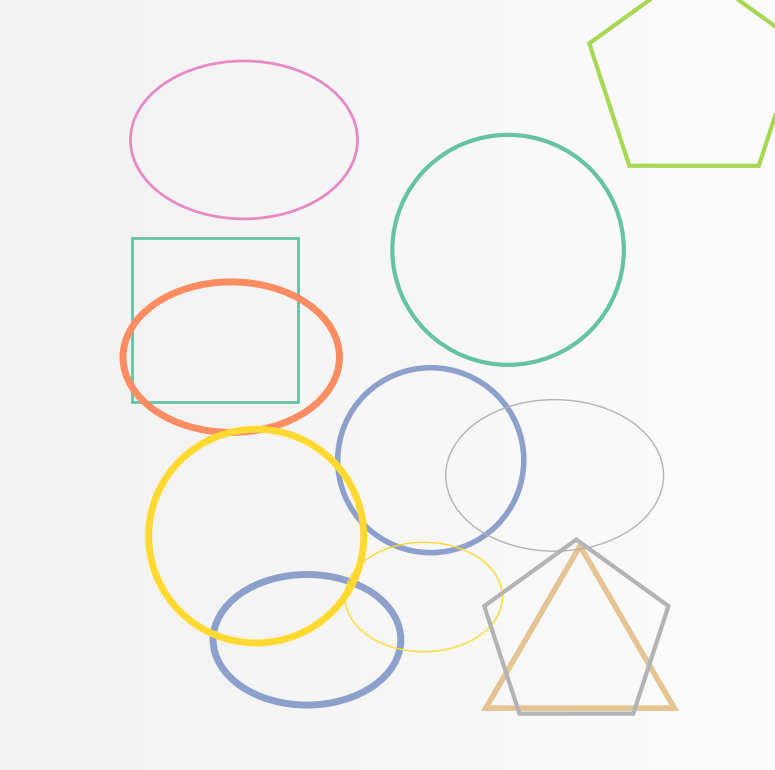[{"shape": "square", "thickness": 1, "radius": 0.53, "center": [0.277, 0.584]}, {"shape": "circle", "thickness": 1.5, "radius": 0.75, "center": [0.656, 0.676]}, {"shape": "oval", "thickness": 2.5, "radius": 0.7, "center": [0.298, 0.536]}, {"shape": "circle", "thickness": 2, "radius": 0.6, "center": [0.556, 0.402]}, {"shape": "oval", "thickness": 2.5, "radius": 0.61, "center": [0.396, 0.169]}, {"shape": "oval", "thickness": 1, "radius": 0.73, "center": [0.315, 0.818]}, {"shape": "pentagon", "thickness": 1.5, "radius": 0.71, "center": [0.896, 0.9]}, {"shape": "oval", "thickness": 0.5, "radius": 0.51, "center": [0.547, 0.225]}, {"shape": "circle", "thickness": 2.5, "radius": 0.69, "center": [0.331, 0.304]}, {"shape": "triangle", "thickness": 2, "radius": 0.7, "center": [0.748, 0.151]}, {"shape": "oval", "thickness": 0.5, "radius": 0.7, "center": [0.716, 0.383]}, {"shape": "pentagon", "thickness": 1.5, "radius": 0.62, "center": [0.744, 0.174]}]